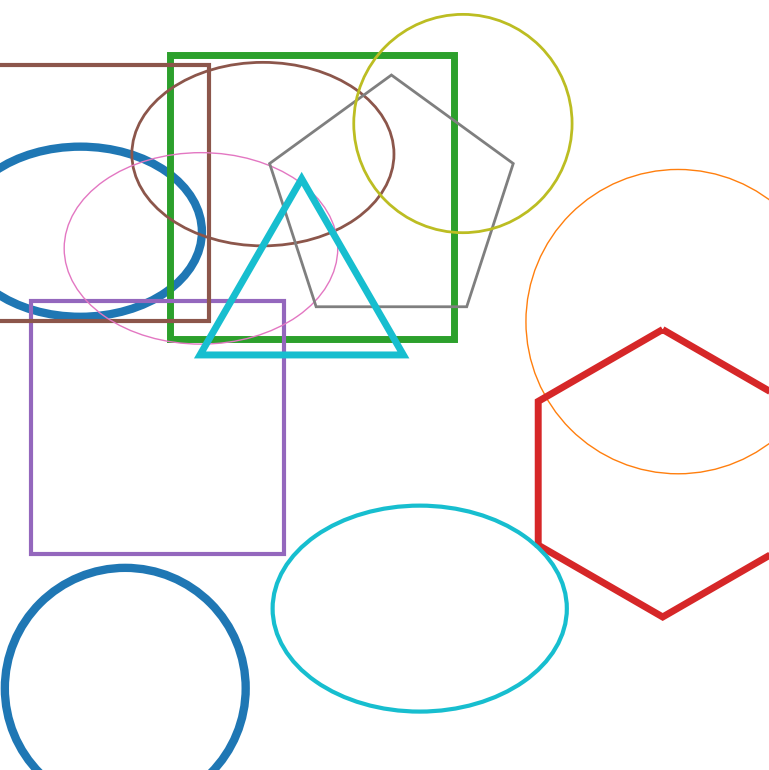[{"shape": "circle", "thickness": 3, "radius": 0.78, "center": [0.163, 0.106]}, {"shape": "oval", "thickness": 3, "radius": 0.79, "center": [0.104, 0.699]}, {"shape": "circle", "thickness": 0.5, "radius": 0.99, "center": [0.881, 0.582]}, {"shape": "square", "thickness": 2.5, "radius": 0.92, "center": [0.405, 0.745]}, {"shape": "hexagon", "thickness": 2.5, "radius": 0.93, "center": [0.861, 0.385]}, {"shape": "square", "thickness": 1.5, "radius": 0.82, "center": [0.204, 0.445]}, {"shape": "oval", "thickness": 1, "radius": 0.85, "center": [0.341, 0.8]}, {"shape": "square", "thickness": 1.5, "radius": 0.83, "center": [0.105, 0.749]}, {"shape": "oval", "thickness": 0.5, "radius": 0.89, "center": [0.261, 0.677]}, {"shape": "pentagon", "thickness": 1, "radius": 0.83, "center": [0.508, 0.736]}, {"shape": "circle", "thickness": 1, "radius": 0.71, "center": [0.601, 0.84]}, {"shape": "oval", "thickness": 1.5, "radius": 0.96, "center": [0.545, 0.21]}, {"shape": "triangle", "thickness": 2.5, "radius": 0.76, "center": [0.392, 0.615]}]